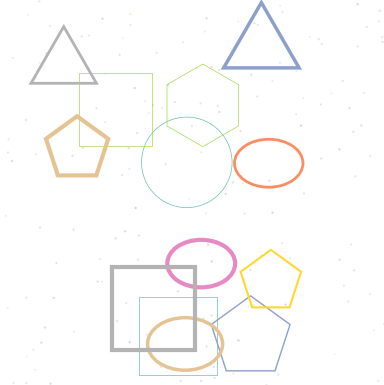[{"shape": "circle", "thickness": 0.5, "radius": 0.59, "center": [0.485, 0.578]}, {"shape": "square", "thickness": 0.5, "radius": 0.51, "center": [0.461, 0.127]}, {"shape": "oval", "thickness": 2, "radius": 0.44, "center": [0.698, 0.576]}, {"shape": "triangle", "thickness": 2.5, "radius": 0.57, "center": [0.679, 0.88]}, {"shape": "pentagon", "thickness": 1, "radius": 0.54, "center": [0.651, 0.124]}, {"shape": "oval", "thickness": 3, "radius": 0.44, "center": [0.523, 0.315]}, {"shape": "square", "thickness": 0.5, "radius": 0.47, "center": [0.299, 0.715]}, {"shape": "hexagon", "thickness": 0.5, "radius": 0.54, "center": [0.527, 0.726]}, {"shape": "pentagon", "thickness": 1.5, "radius": 0.41, "center": [0.703, 0.268]}, {"shape": "oval", "thickness": 2.5, "radius": 0.49, "center": [0.481, 0.107]}, {"shape": "pentagon", "thickness": 3, "radius": 0.42, "center": [0.2, 0.613]}, {"shape": "triangle", "thickness": 2, "radius": 0.49, "center": [0.166, 0.833]}, {"shape": "square", "thickness": 3, "radius": 0.54, "center": [0.399, 0.199]}]